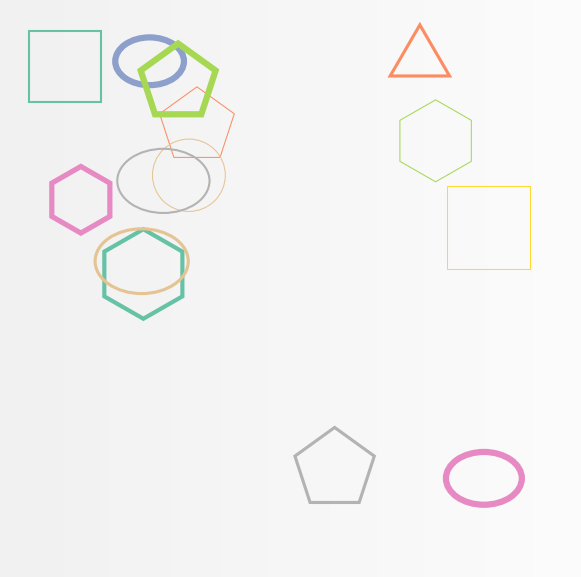[{"shape": "square", "thickness": 1, "radius": 0.31, "center": [0.112, 0.884]}, {"shape": "hexagon", "thickness": 2, "radius": 0.39, "center": [0.247, 0.525]}, {"shape": "pentagon", "thickness": 0.5, "radius": 0.34, "center": [0.339, 0.781]}, {"shape": "triangle", "thickness": 1.5, "radius": 0.29, "center": [0.722, 0.897]}, {"shape": "oval", "thickness": 3, "radius": 0.3, "center": [0.257, 0.893]}, {"shape": "hexagon", "thickness": 2.5, "radius": 0.29, "center": [0.139, 0.653]}, {"shape": "oval", "thickness": 3, "radius": 0.33, "center": [0.833, 0.171]}, {"shape": "pentagon", "thickness": 3, "radius": 0.34, "center": [0.306, 0.856]}, {"shape": "hexagon", "thickness": 0.5, "radius": 0.35, "center": [0.749, 0.755]}, {"shape": "square", "thickness": 0.5, "radius": 0.36, "center": [0.84, 0.605]}, {"shape": "oval", "thickness": 1.5, "radius": 0.4, "center": [0.244, 0.547]}, {"shape": "circle", "thickness": 0.5, "radius": 0.31, "center": [0.325, 0.696]}, {"shape": "oval", "thickness": 1, "radius": 0.4, "center": [0.281, 0.686]}, {"shape": "pentagon", "thickness": 1.5, "radius": 0.36, "center": [0.576, 0.187]}]